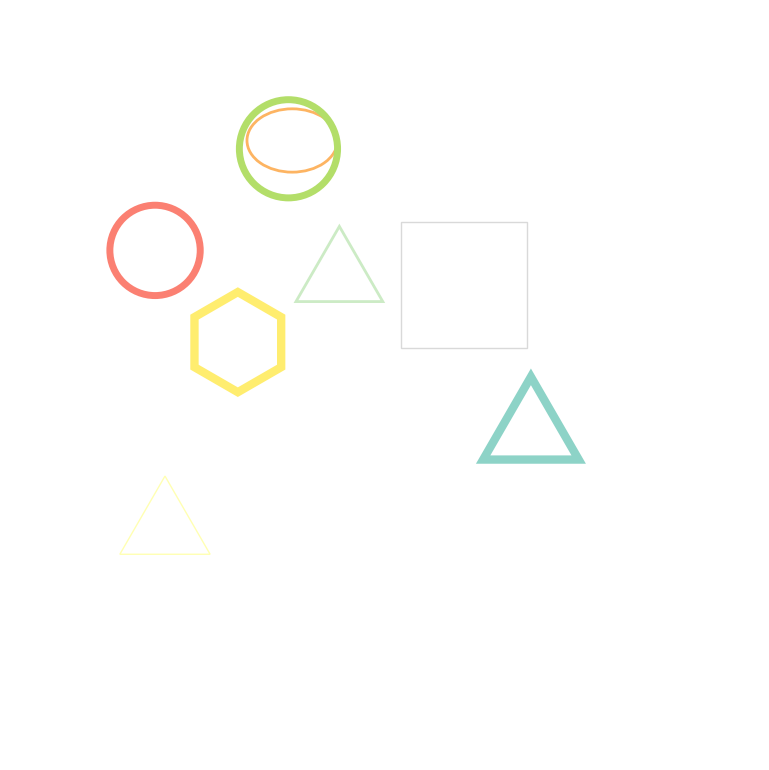[{"shape": "triangle", "thickness": 3, "radius": 0.36, "center": [0.69, 0.439]}, {"shape": "triangle", "thickness": 0.5, "radius": 0.34, "center": [0.214, 0.314]}, {"shape": "circle", "thickness": 2.5, "radius": 0.29, "center": [0.201, 0.675]}, {"shape": "oval", "thickness": 1, "radius": 0.29, "center": [0.38, 0.818]}, {"shape": "circle", "thickness": 2.5, "radius": 0.32, "center": [0.375, 0.807]}, {"shape": "square", "thickness": 0.5, "radius": 0.41, "center": [0.602, 0.63]}, {"shape": "triangle", "thickness": 1, "radius": 0.33, "center": [0.441, 0.641]}, {"shape": "hexagon", "thickness": 3, "radius": 0.33, "center": [0.309, 0.556]}]